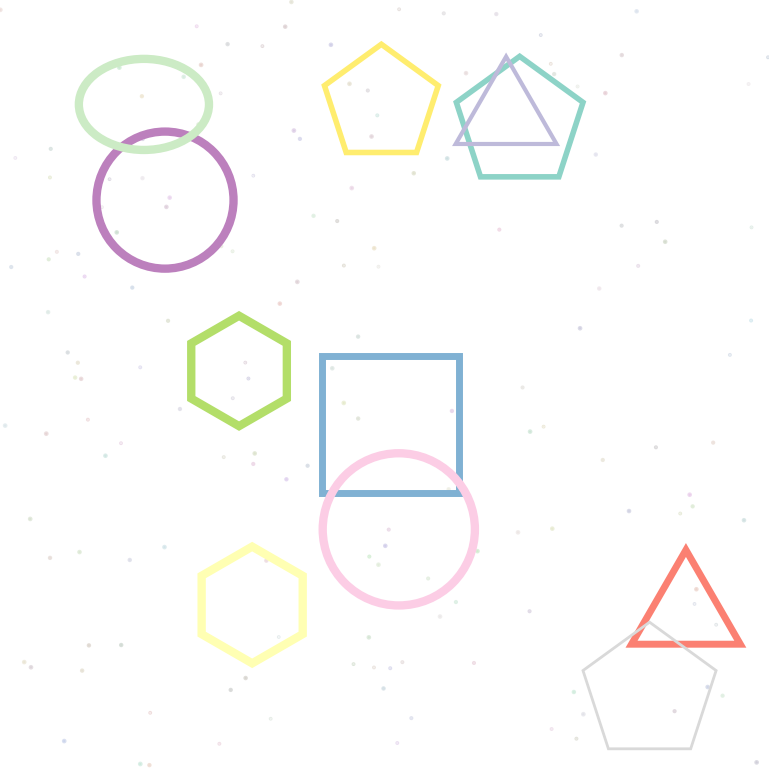[{"shape": "pentagon", "thickness": 2, "radius": 0.43, "center": [0.675, 0.84]}, {"shape": "hexagon", "thickness": 3, "radius": 0.38, "center": [0.327, 0.214]}, {"shape": "triangle", "thickness": 1.5, "radius": 0.38, "center": [0.657, 0.851]}, {"shape": "triangle", "thickness": 2.5, "radius": 0.41, "center": [0.891, 0.204]}, {"shape": "square", "thickness": 2.5, "radius": 0.44, "center": [0.507, 0.449]}, {"shape": "hexagon", "thickness": 3, "radius": 0.36, "center": [0.31, 0.518]}, {"shape": "circle", "thickness": 3, "radius": 0.49, "center": [0.518, 0.313]}, {"shape": "pentagon", "thickness": 1, "radius": 0.45, "center": [0.844, 0.101]}, {"shape": "circle", "thickness": 3, "radius": 0.44, "center": [0.214, 0.74]}, {"shape": "oval", "thickness": 3, "radius": 0.42, "center": [0.187, 0.864]}, {"shape": "pentagon", "thickness": 2, "radius": 0.39, "center": [0.495, 0.865]}]